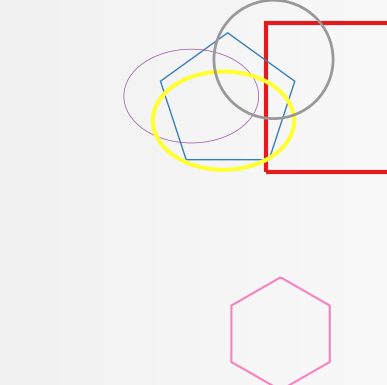[{"shape": "square", "thickness": 3, "radius": 0.97, "center": [0.879, 0.747]}, {"shape": "pentagon", "thickness": 1, "radius": 0.91, "center": [0.587, 0.733]}, {"shape": "oval", "thickness": 0.5, "radius": 0.87, "center": [0.494, 0.75]}, {"shape": "oval", "thickness": 3, "radius": 0.91, "center": [0.577, 0.687]}, {"shape": "hexagon", "thickness": 1.5, "radius": 0.73, "center": [0.724, 0.133]}, {"shape": "circle", "thickness": 2, "radius": 0.77, "center": [0.706, 0.846]}]